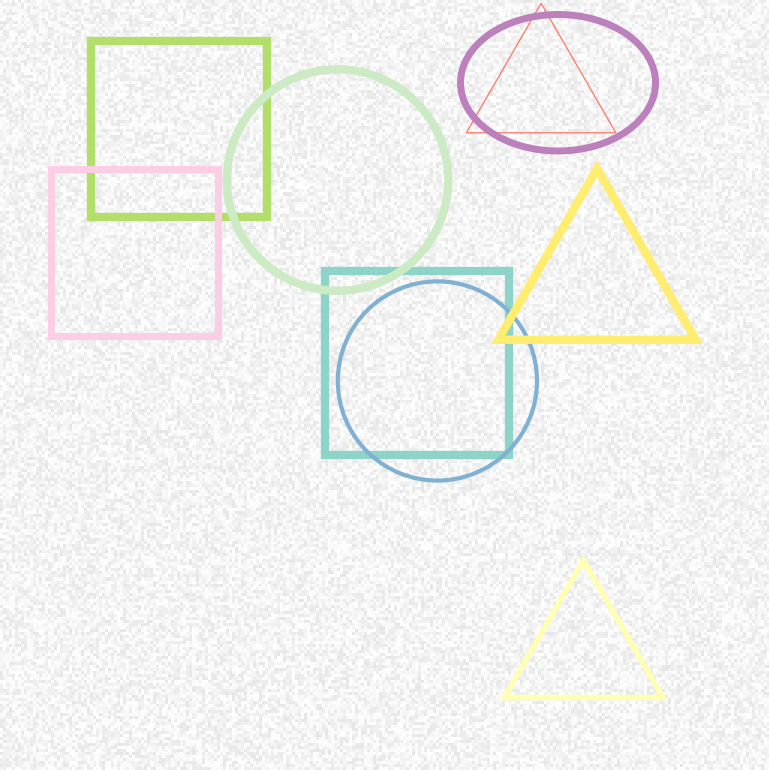[{"shape": "square", "thickness": 3, "radius": 0.6, "center": [0.541, 0.529]}, {"shape": "triangle", "thickness": 2, "radius": 0.59, "center": [0.758, 0.154]}, {"shape": "triangle", "thickness": 0.5, "radius": 0.56, "center": [0.703, 0.884]}, {"shape": "circle", "thickness": 1.5, "radius": 0.65, "center": [0.568, 0.505]}, {"shape": "square", "thickness": 3, "radius": 0.57, "center": [0.232, 0.833]}, {"shape": "square", "thickness": 2.5, "radius": 0.54, "center": [0.175, 0.672]}, {"shape": "oval", "thickness": 2.5, "radius": 0.63, "center": [0.725, 0.893]}, {"shape": "circle", "thickness": 3, "radius": 0.72, "center": [0.438, 0.766]}, {"shape": "triangle", "thickness": 3, "radius": 0.74, "center": [0.775, 0.633]}]